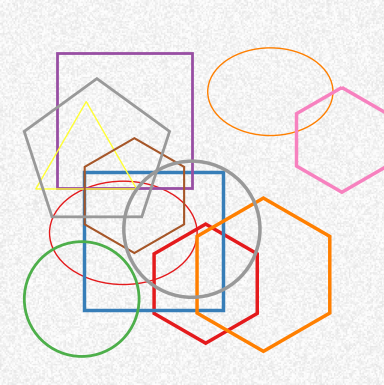[{"shape": "oval", "thickness": 1, "radius": 0.96, "center": [0.32, 0.395]}, {"shape": "hexagon", "thickness": 2.5, "radius": 0.77, "center": [0.534, 0.263]}, {"shape": "square", "thickness": 2.5, "radius": 0.9, "center": [0.399, 0.374]}, {"shape": "circle", "thickness": 2, "radius": 0.75, "center": [0.212, 0.223]}, {"shape": "square", "thickness": 2, "radius": 0.87, "center": [0.324, 0.687]}, {"shape": "hexagon", "thickness": 2.5, "radius": 1.0, "center": [0.684, 0.286]}, {"shape": "oval", "thickness": 1, "radius": 0.81, "center": [0.702, 0.762]}, {"shape": "triangle", "thickness": 1, "radius": 0.76, "center": [0.224, 0.585]}, {"shape": "hexagon", "thickness": 1.5, "radius": 0.75, "center": [0.349, 0.492]}, {"shape": "hexagon", "thickness": 2.5, "radius": 0.68, "center": [0.888, 0.637]}, {"shape": "circle", "thickness": 2.5, "radius": 0.88, "center": [0.498, 0.405]}, {"shape": "pentagon", "thickness": 2, "radius": 0.99, "center": [0.252, 0.597]}]